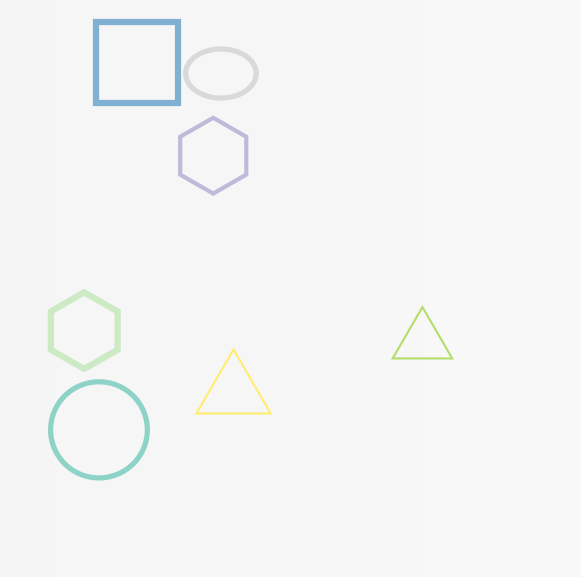[{"shape": "circle", "thickness": 2.5, "radius": 0.42, "center": [0.17, 0.255]}, {"shape": "hexagon", "thickness": 2, "radius": 0.33, "center": [0.367, 0.73]}, {"shape": "square", "thickness": 3, "radius": 0.35, "center": [0.236, 0.891]}, {"shape": "triangle", "thickness": 1, "radius": 0.3, "center": [0.727, 0.408]}, {"shape": "oval", "thickness": 2.5, "radius": 0.3, "center": [0.38, 0.872]}, {"shape": "hexagon", "thickness": 3, "radius": 0.33, "center": [0.145, 0.427]}, {"shape": "triangle", "thickness": 1, "radius": 0.37, "center": [0.402, 0.32]}]